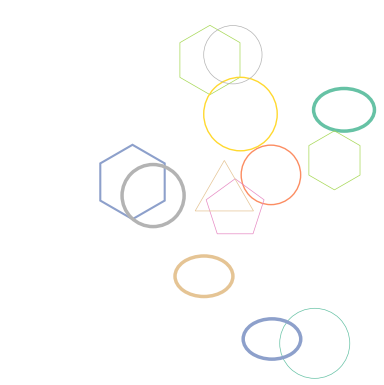[{"shape": "circle", "thickness": 0.5, "radius": 0.45, "center": [0.818, 0.108]}, {"shape": "oval", "thickness": 2.5, "radius": 0.4, "center": [0.894, 0.715]}, {"shape": "circle", "thickness": 1, "radius": 0.39, "center": [0.704, 0.546]}, {"shape": "oval", "thickness": 2.5, "radius": 0.37, "center": [0.706, 0.119]}, {"shape": "hexagon", "thickness": 1.5, "radius": 0.48, "center": [0.344, 0.527]}, {"shape": "pentagon", "thickness": 0.5, "radius": 0.4, "center": [0.611, 0.457]}, {"shape": "hexagon", "thickness": 0.5, "radius": 0.45, "center": [0.545, 0.844]}, {"shape": "hexagon", "thickness": 0.5, "radius": 0.38, "center": [0.869, 0.584]}, {"shape": "circle", "thickness": 1, "radius": 0.48, "center": [0.625, 0.704]}, {"shape": "triangle", "thickness": 0.5, "radius": 0.44, "center": [0.583, 0.496]}, {"shape": "oval", "thickness": 2.5, "radius": 0.38, "center": [0.53, 0.282]}, {"shape": "circle", "thickness": 0.5, "radius": 0.38, "center": [0.605, 0.858]}, {"shape": "circle", "thickness": 2.5, "radius": 0.4, "center": [0.398, 0.492]}]